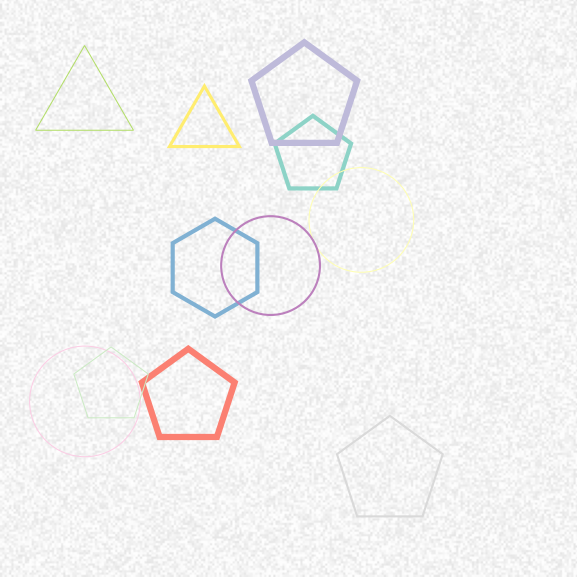[{"shape": "pentagon", "thickness": 2, "radius": 0.35, "center": [0.542, 0.729]}, {"shape": "circle", "thickness": 0.5, "radius": 0.45, "center": [0.626, 0.618]}, {"shape": "pentagon", "thickness": 3, "radius": 0.48, "center": [0.527, 0.83]}, {"shape": "pentagon", "thickness": 3, "radius": 0.42, "center": [0.326, 0.311]}, {"shape": "hexagon", "thickness": 2, "radius": 0.42, "center": [0.372, 0.536]}, {"shape": "triangle", "thickness": 0.5, "radius": 0.49, "center": [0.146, 0.823]}, {"shape": "circle", "thickness": 0.5, "radius": 0.48, "center": [0.147, 0.304]}, {"shape": "pentagon", "thickness": 1, "radius": 0.48, "center": [0.675, 0.183]}, {"shape": "circle", "thickness": 1, "radius": 0.43, "center": [0.469, 0.539]}, {"shape": "pentagon", "thickness": 0.5, "radius": 0.34, "center": [0.192, 0.331]}, {"shape": "triangle", "thickness": 1.5, "radius": 0.35, "center": [0.354, 0.78]}]